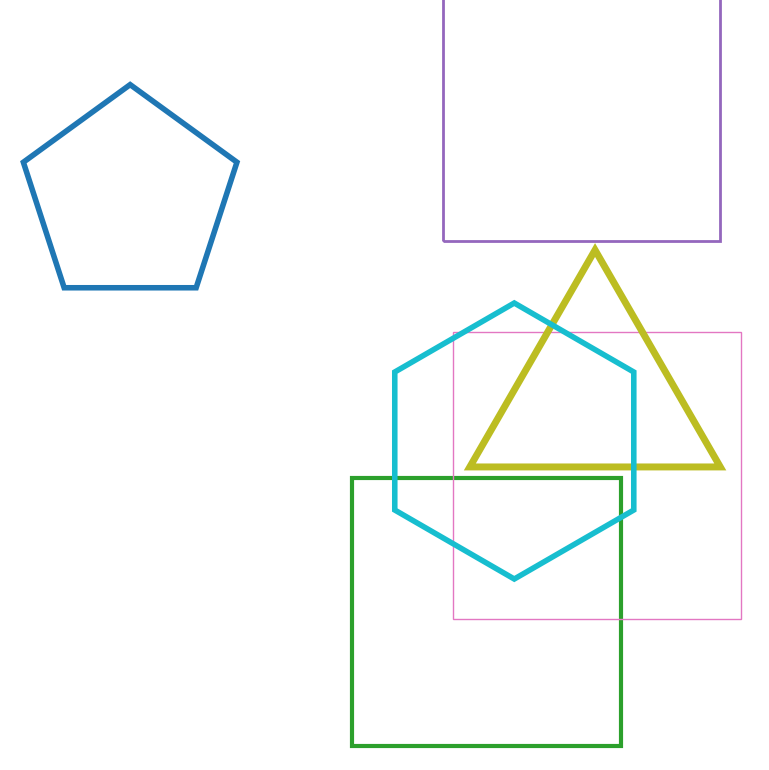[{"shape": "pentagon", "thickness": 2, "radius": 0.73, "center": [0.169, 0.744]}, {"shape": "square", "thickness": 1.5, "radius": 0.87, "center": [0.632, 0.205]}, {"shape": "square", "thickness": 1, "radius": 0.9, "center": [0.755, 0.868]}, {"shape": "square", "thickness": 0.5, "radius": 0.93, "center": [0.775, 0.383]}, {"shape": "triangle", "thickness": 2.5, "radius": 0.94, "center": [0.773, 0.487]}, {"shape": "hexagon", "thickness": 2, "radius": 0.9, "center": [0.668, 0.427]}]